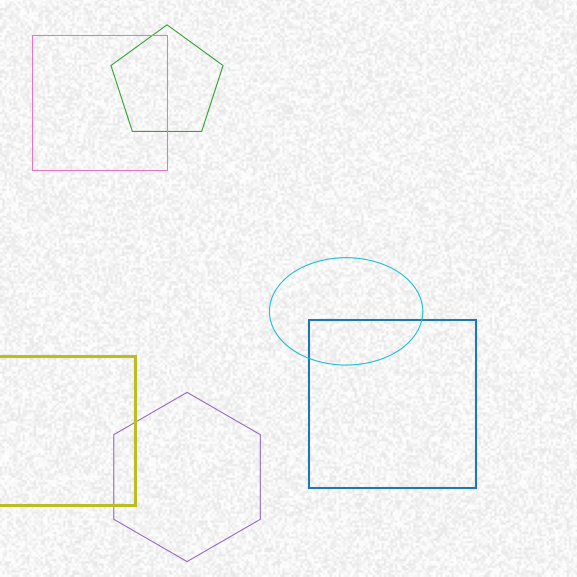[{"shape": "square", "thickness": 1, "radius": 0.72, "center": [0.68, 0.3]}, {"shape": "pentagon", "thickness": 0.5, "radius": 0.51, "center": [0.289, 0.854]}, {"shape": "hexagon", "thickness": 0.5, "radius": 0.73, "center": [0.324, 0.173]}, {"shape": "square", "thickness": 0.5, "radius": 0.59, "center": [0.172, 0.822]}, {"shape": "square", "thickness": 1.5, "radius": 0.65, "center": [0.105, 0.254]}, {"shape": "oval", "thickness": 0.5, "radius": 0.66, "center": [0.599, 0.46]}]